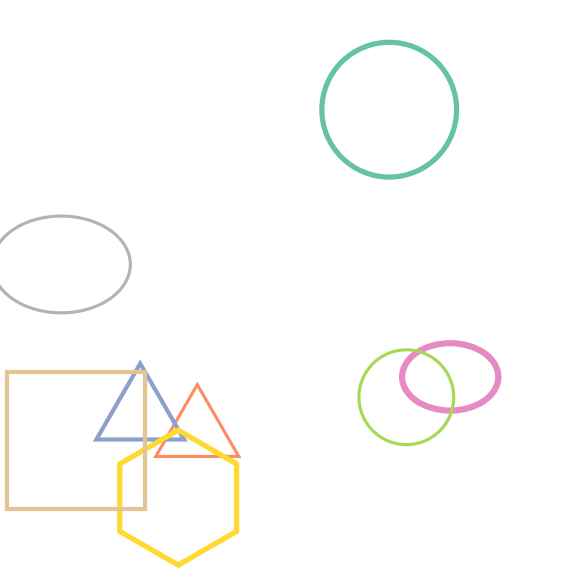[{"shape": "circle", "thickness": 2.5, "radius": 0.58, "center": [0.674, 0.809]}, {"shape": "triangle", "thickness": 1.5, "radius": 0.41, "center": [0.342, 0.25]}, {"shape": "triangle", "thickness": 2, "radius": 0.44, "center": [0.243, 0.282]}, {"shape": "oval", "thickness": 3, "radius": 0.42, "center": [0.78, 0.347]}, {"shape": "circle", "thickness": 1.5, "radius": 0.41, "center": [0.704, 0.311]}, {"shape": "hexagon", "thickness": 2.5, "radius": 0.58, "center": [0.309, 0.137]}, {"shape": "square", "thickness": 2, "radius": 0.6, "center": [0.132, 0.236]}, {"shape": "oval", "thickness": 1.5, "radius": 0.6, "center": [0.106, 0.541]}]